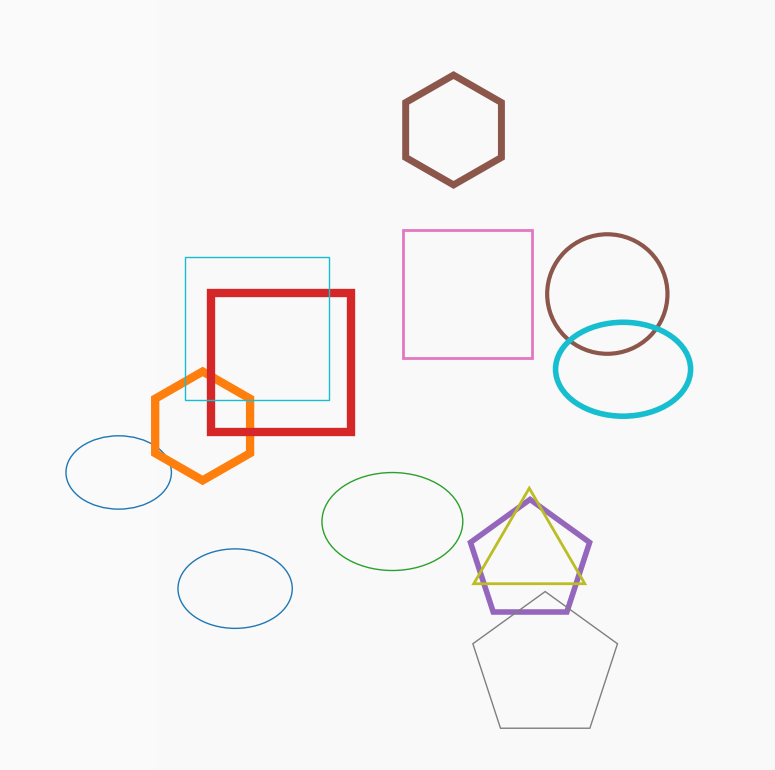[{"shape": "oval", "thickness": 0.5, "radius": 0.34, "center": [0.153, 0.386]}, {"shape": "oval", "thickness": 0.5, "radius": 0.37, "center": [0.303, 0.236]}, {"shape": "hexagon", "thickness": 3, "radius": 0.35, "center": [0.261, 0.447]}, {"shape": "oval", "thickness": 0.5, "radius": 0.45, "center": [0.506, 0.323]}, {"shape": "square", "thickness": 3, "radius": 0.45, "center": [0.363, 0.529]}, {"shape": "pentagon", "thickness": 2, "radius": 0.4, "center": [0.684, 0.271]}, {"shape": "circle", "thickness": 1.5, "radius": 0.39, "center": [0.784, 0.618]}, {"shape": "hexagon", "thickness": 2.5, "radius": 0.36, "center": [0.585, 0.831]}, {"shape": "square", "thickness": 1, "radius": 0.42, "center": [0.603, 0.618]}, {"shape": "pentagon", "thickness": 0.5, "radius": 0.49, "center": [0.703, 0.134]}, {"shape": "triangle", "thickness": 1, "radius": 0.41, "center": [0.683, 0.283]}, {"shape": "oval", "thickness": 2, "radius": 0.44, "center": [0.804, 0.52]}, {"shape": "square", "thickness": 0.5, "radius": 0.47, "center": [0.331, 0.573]}]